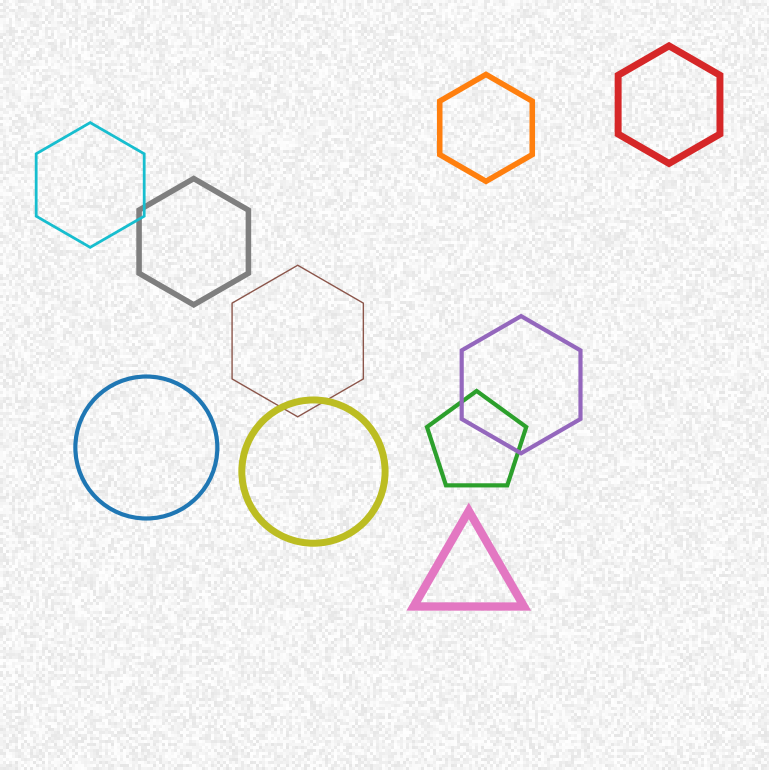[{"shape": "circle", "thickness": 1.5, "radius": 0.46, "center": [0.19, 0.419]}, {"shape": "hexagon", "thickness": 2, "radius": 0.35, "center": [0.631, 0.834]}, {"shape": "pentagon", "thickness": 1.5, "radius": 0.34, "center": [0.619, 0.424]}, {"shape": "hexagon", "thickness": 2.5, "radius": 0.38, "center": [0.869, 0.864]}, {"shape": "hexagon", "thickness": 1.5, "radius": 0.45, "center": [0.677, 0.5]}, {"shape": "hexagon", "thickness": 0.5, "radius": 0.49, "center": [0.387, 0.557]}, {"shape": "triangle", "thickness": 3, "radius": 0.41, "center": [0.609, 0.254]}, {"shape": "hexagon", "thickness": 2, "radius": 0.41, "center": [0.252, 0.686]}, {"shape": "circle", "thickness": 2.5, "radius": 0.47, "center": [0.407, 0.388]}, {"shape": "hexagon", "thickness": 1, "radius": 0.4, "center": [0.117, 0.76]}]